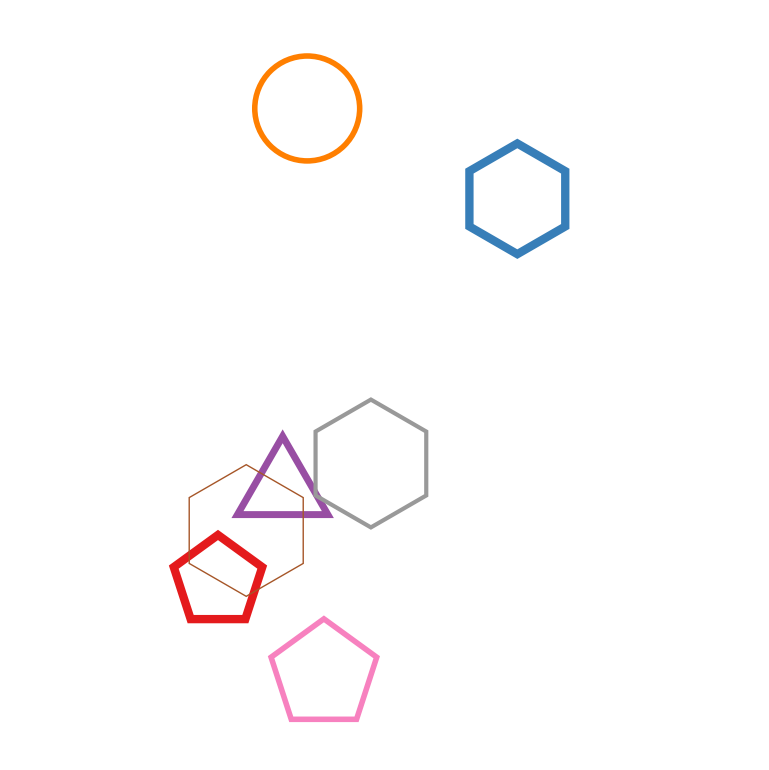[{"shape": "pentagon", "thickness": 3, "radius": 0.3, "center": [0.283, 0.245]}, {"shape": "hexagon", "thickness": 3, "radius": 0.36, "center": [0.672, 0.742]}, {"shape": "triangle", "thickness": 2.5, "radius": 0.34, "center": [0.367, 0.366]}, {"shape": "circle", "thickness": 2, "radius": 0.34, "center": [0.399, 0.859]}, {"shape": "hexagon", "thickness": 0.5, "radius": 0.43, "center": [0.32, 0.311]}, {"shape": "pentagon", "thickness": 2, "radius": 0.36, "center": [0.421, 0.124]}, {"shape": "hexagon", "thickness": 1.5, "radius": 0.42, "center": [0.482, 0.398]}]